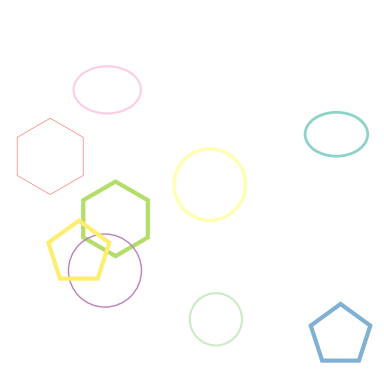[{"shape": "oval", "thickness": 2, "radius": 0.41, "center": [0.874, 0.651]}, {"shape": "circle", "thickness": 2.5, "radius": 0.46, "center": [0.545, 0.52]}, {"shape": "hexagon", "thickness": 0.5, "radius": 0.5, "center": [0.13, 0.594]}, {"shape": "pentagon", "thickness": 3, "radius": 0.41, "center": [0.885, 0.129]}, {"shape": "hexagon", "thickness": 3, "radius": 0.48, "center": [0.3, 0.432]}, {"shape": "oval", "thickness": 1.5, "radius": 0.44, "center": [0.279, 0.767]}, {"shape": "circle", "thickness": 1, "radius": 0.47, "center": [0.273, 0.297]}, {"shape": "circle", "thickness": 1.5, "radius": 0.34, "center": [0.561, 0.171]}, {"shape": "pentagon", "thickness": 3, "radius": 0.42, "center": [0.205, 0.344]}]